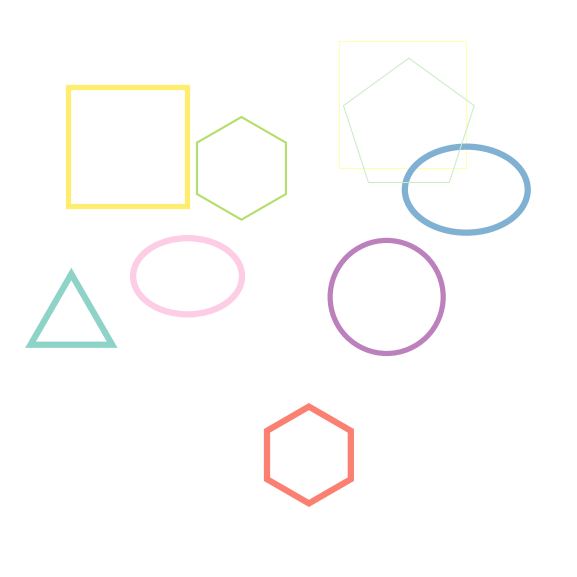[{"shape": "triangle", "thickness": 3, "radius": 0.41, "center": [0.124, 0.443]}, {"shape": "square", "thickness": 0.5, "radius": 0.55, "center": [0.696, 0.819]}, {"shape": "hexagon", "thickness": 3, "radius": 0.42, "center": [0.535, 0.211]}, {"shape": "oval", "thickness": 3, "radius": 0.53, "center": [0.807, 0.671]}, {"shape": "hexagon", "thickness": 1, "radius": 0.44, "center": [0.418, 0.708]}, {"shape": "oval", "thickness": 3, "radius": 0.47, "center": [0.325, 0.521]}, {"shape": "circle", "thickness": 2.5, "radius": 0.49, "center": [0.67, 0.485]}, {"shape": "pentagon", "thickness": 0.5, "radius": 0.6, "center": [0.708, 0.779]}, {"shape": "square", "thickness": 2.5, "radius": 0.51, "center": [0.22, 0.745]}]